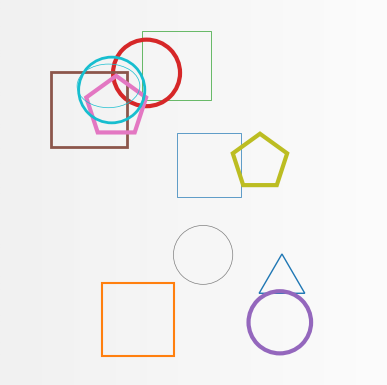[{"shape": "triangle", "thickness": 1, "radius": 0.34, "center": [0.728, 0.272]}, {"shape": "square", "thickness": 0.5, "radius": 0.41, "center": [0.54, 0.571]}, {"shape": "square", "thickness": 1.5, "radius": 0.47, "center": [0.356, 0.17]}, {"shape": "square", "thickness": 0.5, "radius": 0.45, "center": [0.456, 0.83]}, {"shape": "circle", "thickness": 3, "radius": 0.43, "center": [0.378, 0.811]}, {"shape": "circle", "thickness": 3, "radius": 0.4, "center": [0.722, 0.163]}, {"shape": "square", "thickness": 2, "radius": 0.49, "center": [0.229, 0.716]}, {"shape": "pentagon", "thickness": 3, "radius": 0.41, "center": [0.3, 0.722]}, {"shape": "circle", "thickness": 0.5, "radius": 0.38, "center": [0.524, 0.338]}, {"shape": "pentagon", "thickness": 3, "radius": 0.37, "center": [0.671, 0.579]}, {"shape": "oval", "thickness": 0.5, "radius": 0.4, "center": [0.28, 0.777]}, {"shape": "circle", "thickness": 2, "radius": 0.43, "center": [0.288, 0.766]}]